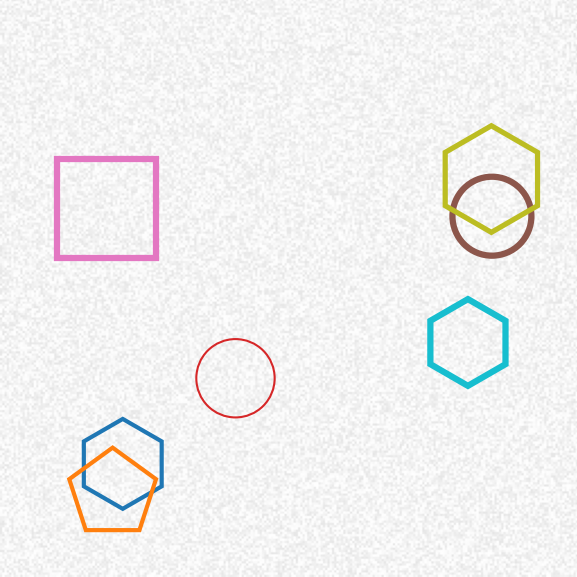[{"shape": "hexagon", "thickness": 2, "radius": 0.39, "center": [0.213, 0.196]}, {"shape": "pentagon", "thickness": 2, "radius": 0.39, "center": [0.195, 0.145]}, {"shape": "circle", "thickness": 1, "radius": 0.34, "center": [0.408, 0.344]}, {"shape": "circle", "thickness": 3, "radius": 0.34, "center": [0.852, 0.625]}, {"shape": "square", "thickness": 3, "radius": 0.43, "center": [0.185, 0.638]}, {"shape": "hexagon", "thickness": 2.5, "radius": 0.46, "center": [0.851, 0.689]}, {"shape": "hexagon", "thickness": 3, "radius": 0.38, "center": [0.81, 0.406]}]